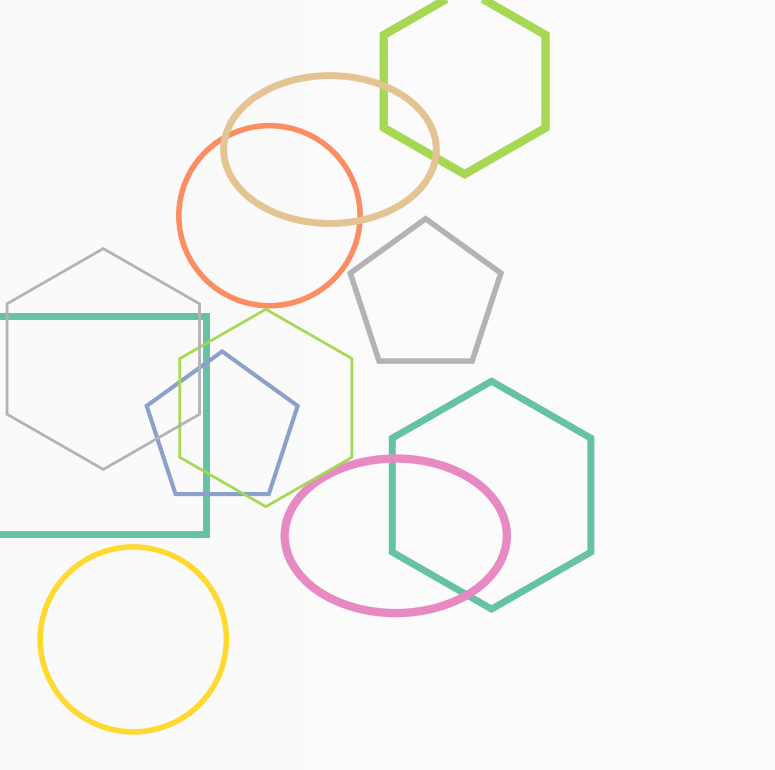[{"shape": "hexagon", "thickness": 2.5, "radius": 0.74, "center": [0.634, 0.357]}, {"shape": "square", "thickness": 2.5, "radius": 0.71, "center": [0.124, 0.448]}, {"shape": "circle", "thickness": 2, "radius": 0.58, "center": [0.348, 0.72]}, {"shape": "pentagon", "thickness": 1.5, "radius": 0.51, "center": [0.287, 0.441]}, {"shape": "oval", "thickness": 3, "radius": 0.72, "center": [0.511, 0.304]}, {"shape": "hexagon", "thickness": 1, "radius": 0.64, "center": [0.343, 0.47]}, {"shape": "hexagon", "thickness": 3, "radius": 0.6, "center": [0.6, 0.894]}, {"shape": "circle", "thickness": 2, "radius": 0.6, "center": [0.172, 0.17]}, {"shape": "oval", "thickness": 2.5, "radius": 0.69, "center": [0.426, 0.806]}, {"shape": "pentagon", "thickness": 2, "radius": 0.51, "center": [0.549, 0.614]}, {"shape": "hexagon", "thickness": 1, "radius": 0.72, "center": [0.133, 0.534]}]